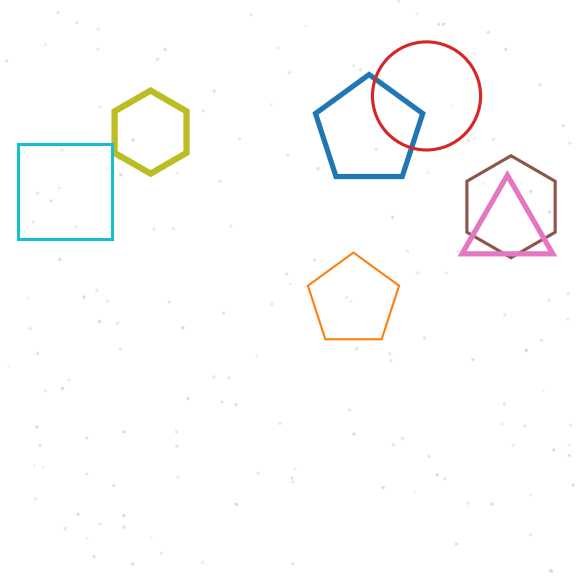[{"shape": "pentagon", "thickness": 2.5, "radius": 0.49, "center": [0.639, 0.772]}, {"shape": "pentagon", "thickness": 1, "radius": 0.41, "center": [0.612, 0.479]}, {"shape": "circle", "thickness": 1.5, "radius": 0.47, "center": [0.739, 0.833]}, {"shape": "hexagon", "thickness": 1.5, "radius": 0.44, "center": [0.885, 0.641]}, {"shape": "triangle", "thickness": 2.5, "radius": 0.45, "center": [0.879, 0.605]}, {"shape": "hexagon", "thickness": 3, "radius": 0.36, "center": [0.261, 0.77]}, {"shape": "square", "thickness": 1.5, "radius": 0.41, "center": [0.112, 0.667]}]